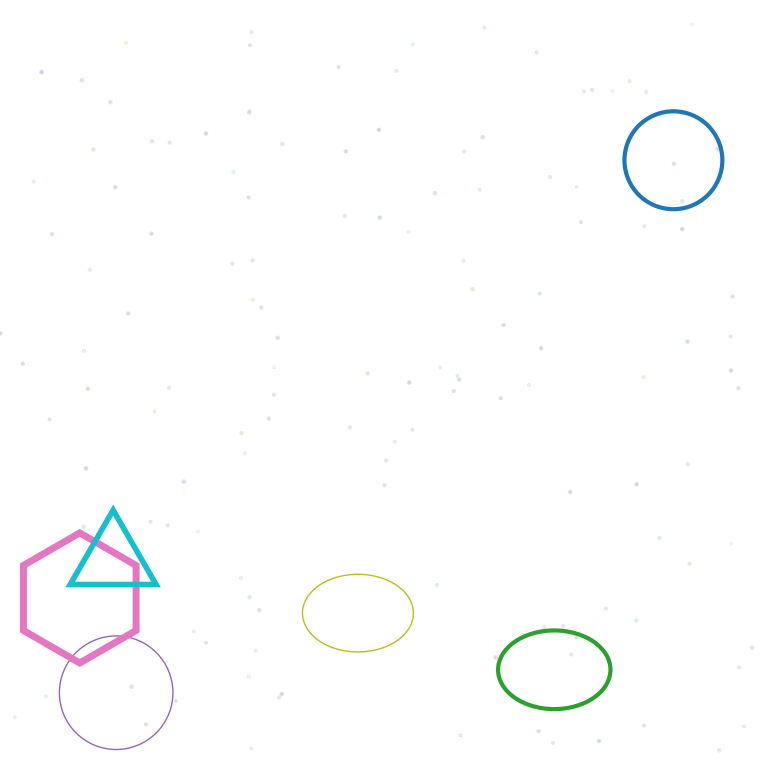[{"shape": "circle", "thickness": 1.5, "radius": 0.32, "center": [0.875, 0.792]}, {"shape": "oval", "thickness": 1.5, "radius": 0.36, "center": [0.72, 0.13]}, {"shape": "circle", "thickness": 0.5, "radius": 0.37, "center": [0.151, 0.1]}, {"shape": "hexagon", "thickness": 2.5, "radius": 0.42, "center": [0.104, 0.223]}, {"shape": "oval", "thickness": 0.5, "radius": 0.36, "center": [0.465, 0.204]}, {"shape": "triangle", "thickness": 2, "radius": 0.32, "center": [0.147, 0.273]}]